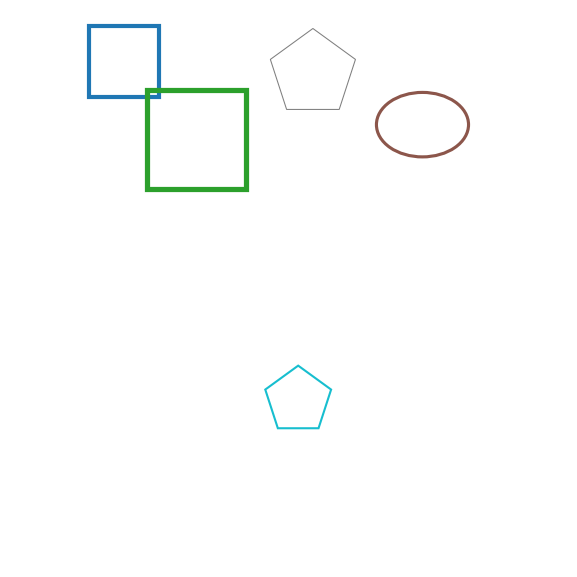[{"shape": "square", "thickness": 2, "radius": 0.31, "center": [0.214, 0.892]}, {"shape": "square", "thickness": 2.5, "radius": 0.43, "center": [0.341, 0.758]}, {"shape": "oval", "thickness": 1.5, "radius": 0.4, "center": [0.732, 0.783]}, {"shape": "pentagon", "thickness": 0.5, "radius": 0.39, "center": [0.542, 0.872]}, {"shape": "pentagon", "thickness": 1, "radius": 0.3, "center": [0.516, 0.306]}]